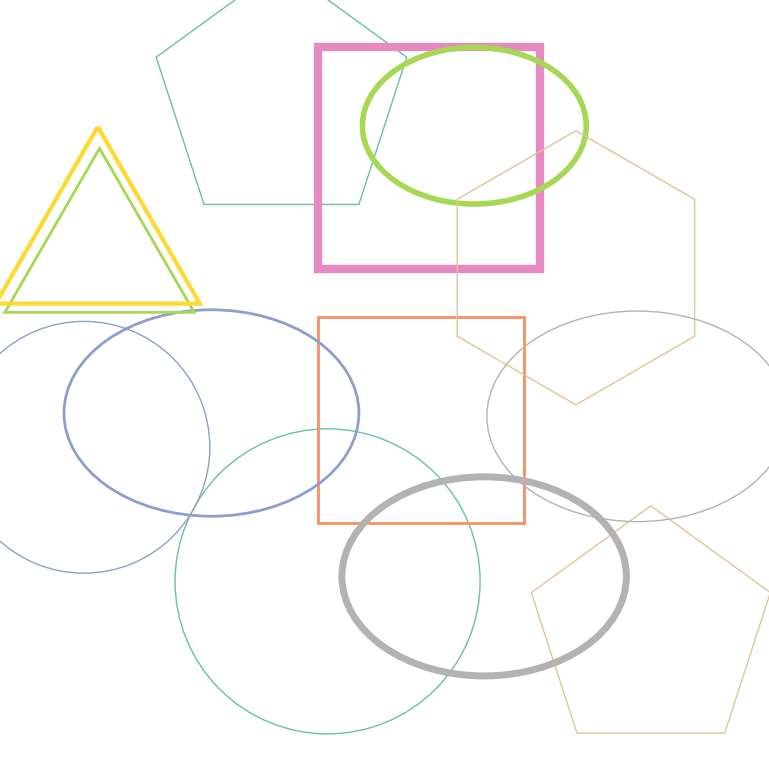[{"shape": "pentagon", "thickness": 0.5, "radius": 0.86, "center": [0.366, 0.873]}, {"shape": "circle", "thickness": 0.5, "radius": 0.99, "center": [0.425, 0.245]}, {"shape": "square", "thickness": 1, "radius": 0.67, "center": [0.547, 0.454]}, {"shape": "oval", "thickness": 1, "radius": 0.96, "center": [0.275, 0.464]}, {"shape": "circle", "thickness": 0.5, "radius": 0.82, "center": [0.109, 0.419]}, {"shape": "square", "thickness": 3, "radius": 0.72, "center": [0.557, 0.795]}, {"shape": "triangle", "thickness": 1, "radius": 0.71, "center": [0.129, 0.665]}, {"shape": "oval", "thickness": 2, "radius": 0.73, "center": [0.616, 0.837]}, {"shape": "triangle", "thickness": 1.5, "radius": 0.77, "center": [0.127, 0.682]}, {"shape": "hexagon", "thickness": 0.5, "radius": 0.89, "center": [0.748, 0.652]}, {"shape": "pentagon", "thickness": 0.5, "radius": 0.82, "center": [0.845, 0.18]}, {"shape": "oval", "thickness": 0.5, "radius": 0.98, "center": [0.828, 0.459]}, {"shape": "oval", "thickness": 2.5, "radius": 0.92, "center": [0.629, 0.251]}]